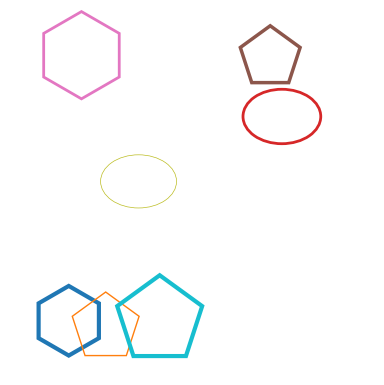[{"shape": "hexagon", "thickness": 3, "radius": 0.45, "center": [0.179, 0.167]}, {"shape": "pentagon", "thickness": 1, "radius": 0.46, "center": [0.275, 0.15]}, {"shape": "oval", "thickness": 2, "radius": 0.5, "center": [0.732, 0.697]}, {"shape": "pentagon", "thickness": 2.5, "radius": 0.41, "center": [0.702, 0.851]}, {"shape": "hexagon", "thickness": 2, "radius": 0.57, "center": [0.212, 0.857]}, {"shape": "oval", "thickness": 0.5, "radius": 0.49, "center": [0.36, 0.529]}, {"shape": "pentagon", "thickness": 3, "radius": 0.58, "center": [0.415, 0.169]}]